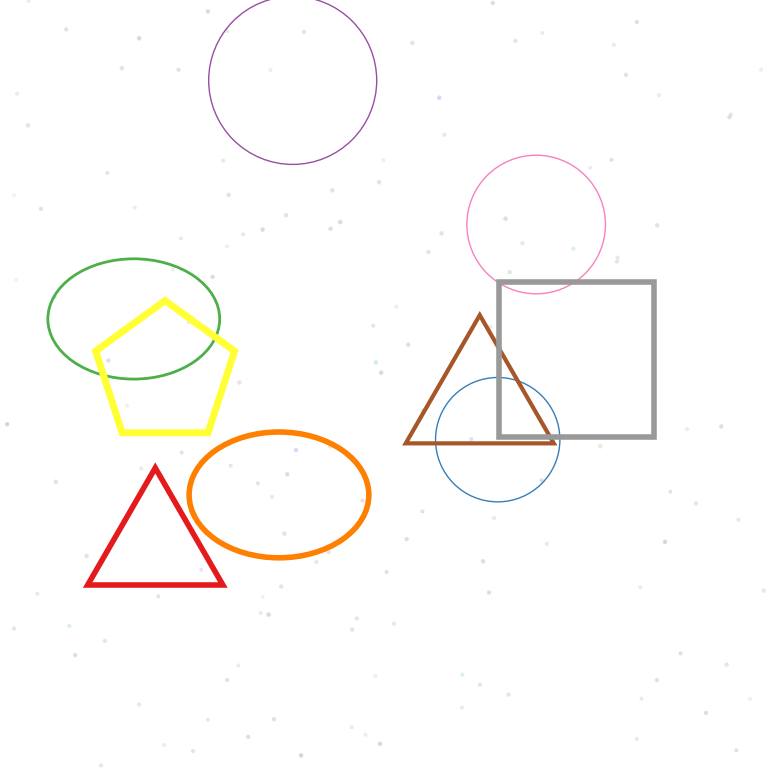[{"shape": "triangle", "thickness": 2, "radius": 0.51, "center": [0.202, 0.291]}, {"shape": "circle", "thickness": 0.5, "radius": 0.4, "center": [0.646, 0.429]}, {"shape": "oval", "thickness": 1, "radius": 0.56, "center": [0.174, 0.586]}, {"shape": "circle", "thickness": 0.5, "radius": 0.55, "center": [0.38, 0.896]}, {"shape": "oval", "thickness": 2, "radius": 0.58, "center": [0.362, 0.357]}, {"shape": "pentagon", "thickness": 2.5, "radius": 0.47, "center": [0.214, 0.515]}, {"shape": "triangle", "thickness": 1.5, "radius": 0.56, "center": [0.623, 0.48]}, {"shape": "circle", "thickness": 0.5, "radius": 0.45, "center": [0.696, 0.708]}, {"shape": "square", "thickness": 2, "radius": 0.5, "center": [0.749, 0.533]}]